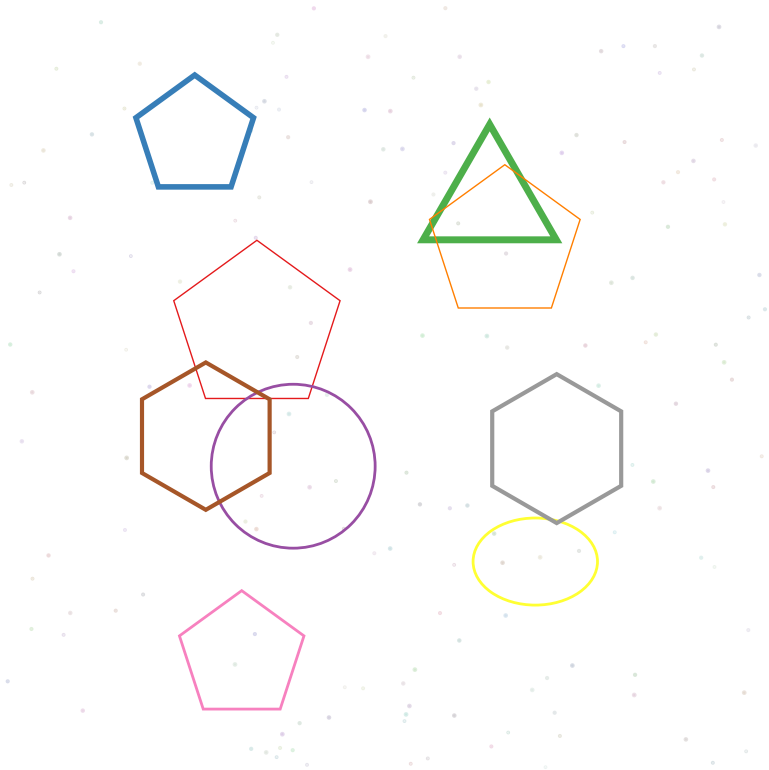[{"shape": "pentagon", "thickness": 0.5, "radius": 0.57, "center": [0.334, 0.574]}, {"shape": "pentagon", "thickness": 2, "radius": 0.4, "center": [0.253, 0.822]}, {"shape": "triangle", "thickness": 2.5, "radius": 0.5, "center": [0.636, 0.739]}, {"shape": "circle", "thickness": 1, "radius": 0.53, "center": [0.381, 0.395]}, {"shape": "pentagon", "thickness": 0.5, "radius": 0.51, "center": [0.656, 0.683]}, {"shape": "oval", "thickness": 1, "radius": 0.4, "center": [0.695, 0.271]}, {"shape": "hexagon", "thickness": 1.5, "radius": 0.48, "center": [0.267, 0.434]}, {"shape": "pentagon", "thickness": 1, "radius": 0.43, "center": [0.314, 0.148]}, {"shape": "hexagon", "thickness": 1.5, "radius": 0.48, "center": [0.723, 0.417]}]